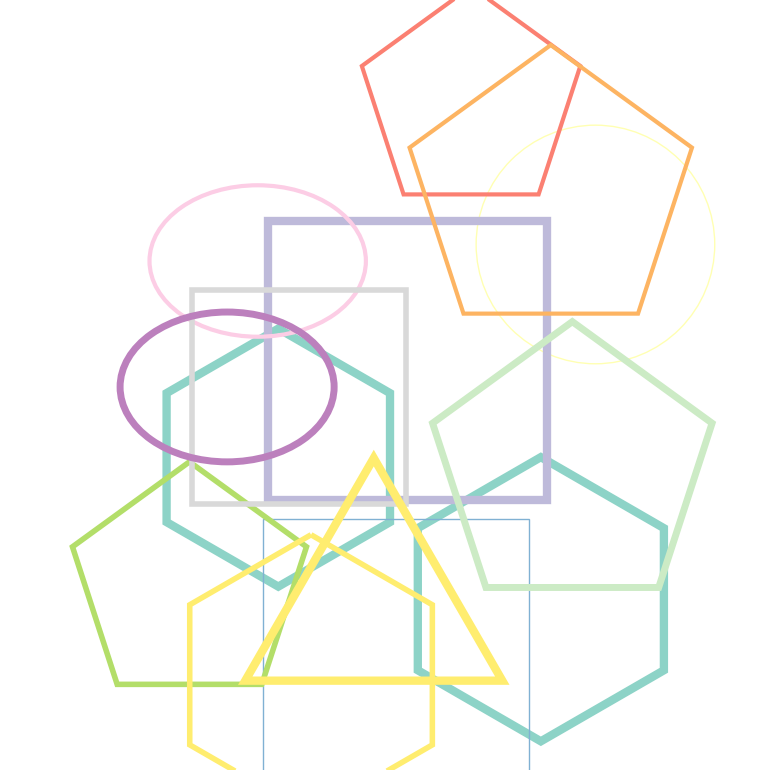[{"shape": "hexagon", "thickness": 3, "radius": 0.84, "center": [0.361, 0.406]}, {"shape": "hexagon", "thickness": 3, "radius": 0.92, "center": [0.702, 0.222]}, {"shape": "circle", "thickness": 0.5, "radius": 0.77, "center": [0.773, 0.683]}, {"shape": "square", "thickness": 3, "radius": 0.91, "center": [0.529, 0.532]}, {"shape": "pentagon", "thickness": 1.5, "radius": 0.75, "center": [0.612, 0.868]}, {"shape": "square", "thickness": 0.5, "radius": 0.86, "center": [0.515, 0.154]}, {"shape": "pentagon", "thickness": 1.5, "radius": 0.96, "center": [0.715, 0.749]}, {"shape": "pentagon", "thickness": 2, "radius": 0.8, "center": [0.246, 0.24]}, {"shape": "oval", "thickness": 1.5, "radius": 0.7, "center": [0.335, 0.661]}, {"shape": "square", "thickness": 2, "radius": 0.7, "center": [0.388, 0.484]}, {"shape": "oval", "thickness": 2.5, "radius": 0.69, "center": [0.295, 0.497]}, {"shape": "pentagon", "thickness": 2.5, "radius": 0.95, "center": [0.743, 0.391]}, {"shape": "hexagon", "thickness": 2, "radius": 0.91, "center": [0.404, 0.124]}, {"shape": "triangle", "thickness": 3, "radius": 0.96, "center": [0.485, 0.212]}]